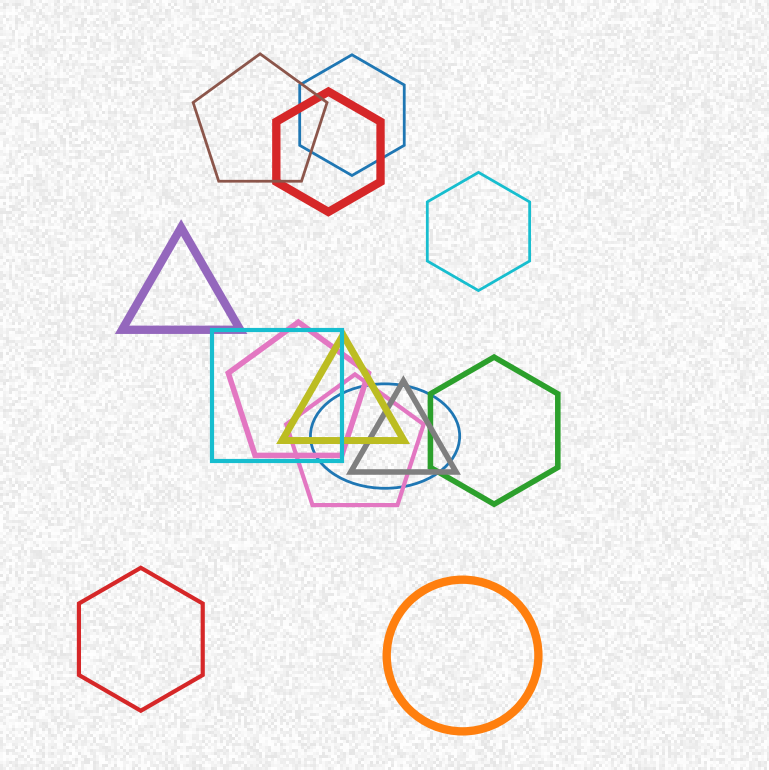[{"shape": "oval", "thickness": 1, "radius": 0.48, "center": [0.5, 0.434]}, {"shape": "hexagon", "thickness": 1, "radius": 0.39, "center": [0.457, 0.85]}, {"shape": "circle", "thickness": 3, "radius": 0.49, "center": [0.601, 0.149]}, {"shape": "hexagon", "thickness": 2, "radius": 0.48, "center": [0.642, 0.441]}, {"shape": "hexagon", "thickness": 3, "radius": 0.39, "center": [0.427, 0.803]}, {"shape": "hexagon", "thickness": 1.5, "radius": 0.46, "center": [0.183, 0.17]}, {"shape": "triangle", "thickness": 3, "radius": 0.44, "center": [0.235, 0.616]}, {"shape": "pentagon", "thickness": 1, "radius": 0.46, "center": [0.338, 0.839]}, {"shape": "pentagon", "thickness": 2, "radius": 0.48, "center": [0.388, 0.486]}, {"shape": "pentagon", "thickness": 1.5, "radius": 0.47, "center": [0.461, 0.42]}, {"shape": "triangle", "thickness": 2, "radius": 0.4, "center": [0.524, 0.427]}, {"shape": "triangle", "thickness": 2.5, "radius": 0.46, "center": [0.446, 0.474]}, {"shape": "hexagon", "thickness": 1, "radius": 0.38, "center": [0.621, 0.699]}, {"shape": "square", "thickness": 1.5, "radius": 0.42, "center": [0.36, 0.486]}]